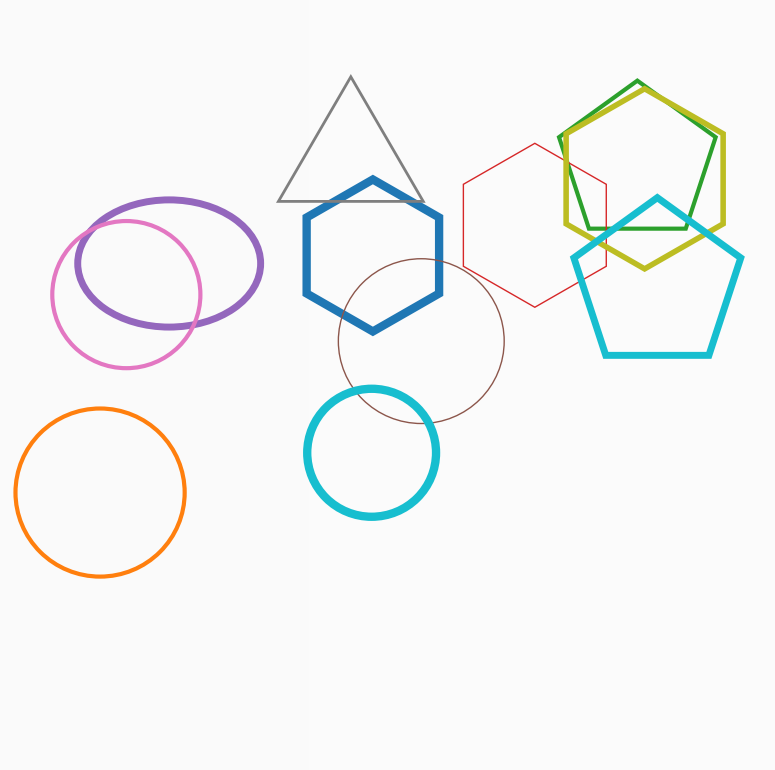[{"shape": "hexagon", "thickness": 3, "radius": 0.49, "center": [0.481, 0.668]}, {"shape": "circle", "thickness": 1.5, "radius": 0.55, "center": [0.129, 0.36]}, {"shape": "pentagon", "thickness": 1.5, "radius": 0.53, "center": [0.822, 0.789]}, {"shape": "hexagon", "thickness": 0.5, "radius": 0.53, "center": [0.69, 0.707]}, {"shape": "oval", "thickness": 2.5, "radius": 0.59, "center": [0.218, 0.658]}, {"shape": "circle", "thickness": 0.5, "radius": 0.53, "center": [0.544, 0.557]}, {"shape": "circle", "thickness": 1.5, "radius": 0.48, "center": [0.163, 0.617]}, {"shape": "triangle", "thickness": 1, "radius": 0.54, "center": [0.453, 0.792]}, {"shape": "hexagon", "thickness": 2, "radius": 0.58, "center": [0.832, 0.768]}, {"shape": "circle", "thickness": 3, "radius": 0.42, "center": [0.48, 0.412]}, {"shape": "pentagon", "thickness": 2.5, "radius": 0.57, "center": [0.848, 0.63]}]